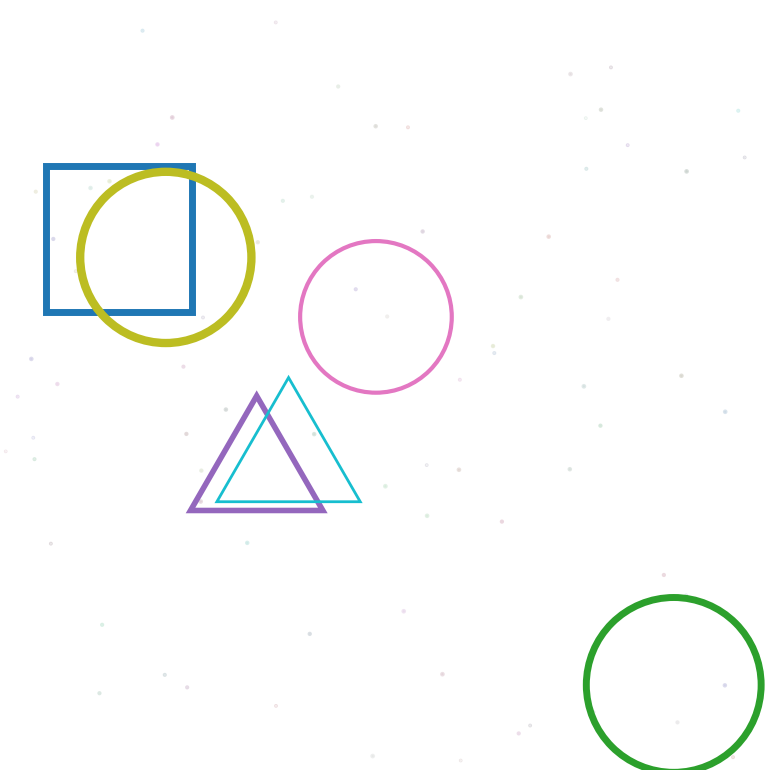[{"shape": "square", "thickness": 2.5, "radius": 0.47, "center": [0.154, 0.689]}, {"shape": "circle", "thickness": 2.5, "radius": 0.57, "center": [0.875, 0.11]}, {"shape": "triangle", "thickness": 2, "radius": 0.5, "center": [0.333, 0.387]}, {"shape": "circle", "thickness": 1.5, "radius": 0.49, "center": [0.488, 0.588]}, {"shape": "circle", "thickness": 3, "radius": 0.56, "center": [0.215, 0.666]}, {"shape": "triangle", "thickness": 1, "radius": 0.54, "center": [0.375, 0.402]}]